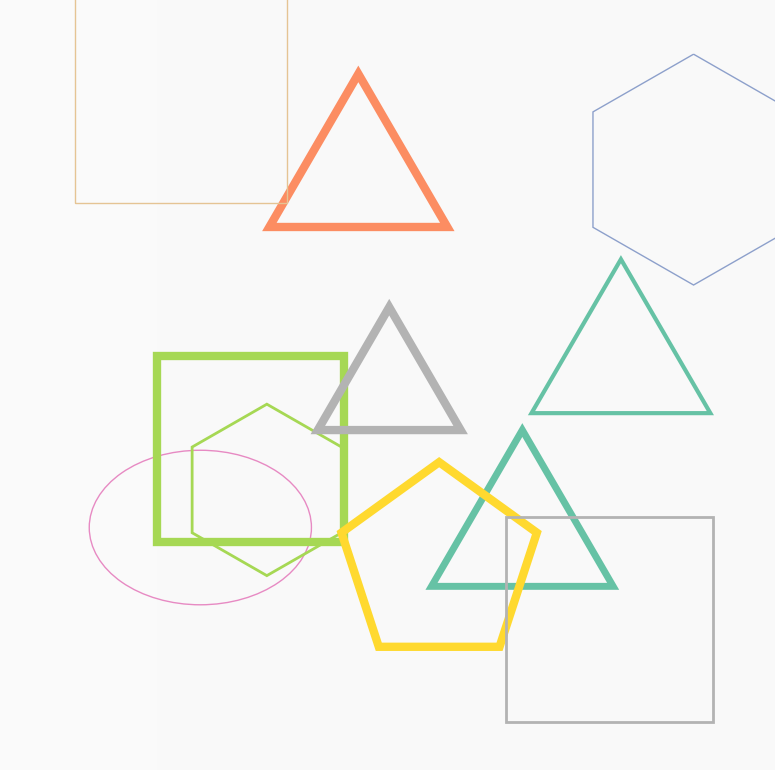[{"shape": "triangle", "thickness": 2.5, "radius": 0.68, "center": [0.674, 0.306]}, {"shape": "triangle", "thickness": 1.5, "radius": 0.67, "center": [0.801, 0.53]}, {"shape": "triangle", "thickness": 3, "radius": 0.66, "center": [0.462, 0.771]}, {"shape": "hexagon", "thickness": 0.5, "radius": 0.75, "center": [0.895, 0.78]}, {"shape": "oval", "thickness": 0.5, "radius": 0.72, "center": [0.259, 0.315]}, {"shape": "square", "thickness": 3, "radius": 0.6, "center": [0.323, 0.417]}, {"shape": "hexagon", "thickness": 1, "radius": 0.56, "center": [0.344, 0.364]}, {"shape": "pentagon", "thickness": 3, "radius": 0.66, "center": [0.567, 0.267]}, {"shape": "square", "thickness": 0.5, "radius": 0.68, "center": [0.233, 0.873]}, {"shape": "square", "thickness": 1, "radius": 0.67, "center": [0.787, 0.196]}, {"shape": "triangle", "thickness": 3, "radius": 0.53, "center": [0.502, 0.495]}]